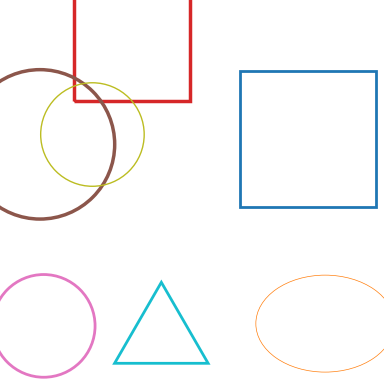[{"shape": "square", "thickness": 2, "radius": 0.89, "center": [0.8, 0.638]}, {"shape": "oval", "thickness": 0.5, "radius": 0.9, "center": [0.844, 0.159]}, {"shape": "square", "thickness": 2.5, "radius": 0.75, "center": [0.344, 0.89]}, {"shape": "circle", "thickness": 2.5, "radius": 0.97, "center": [0.104, 0.625]}, {"shape": "circle", "thickness": 2, "radius": 0.67, "center": [0.114, 0.154]}, {"shape": "circle", "thickness": 1, "radius": 0.67, "center": [0.24, 0.651]}, {"shape": "triangle", "thickness": 2, "radius": 0.7, "center": [0.419, 0.126]}]